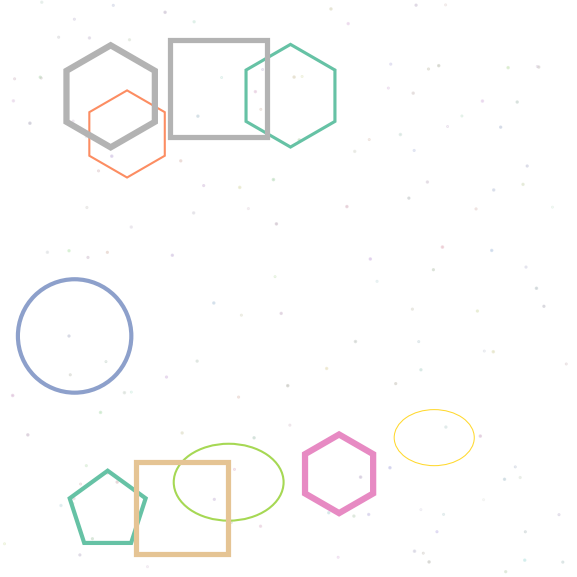[{"shape": "hexagon", "thickness": 1.5, "radius": 0.44, "center": [0.503, 0.833]}, {"shape": "pentagon", "thickness": 2, "radius": 0.35, "center": [0.186, 0.115]}, {"shape": "hexagon", "thickness": 1, "radius": 0.38, "center": [0.22, 0.767]}, {"shape": "circle", "thickness": 2, "radius": 0.49, "center": [0.129, 0.417]}, {"shape": "hexagon", "thickness": 3, "radius": 0.34, "center": [0.587, 0.179]}, {"shape": "oval", "thickness": 1, "radius": 0.48, "center": [0.396, 0.164]}, {"shape": "oval", "thickness": 0.5, "radius": 0.35, "center": [0.752, 0.241]}, {"shape": "square", "thickness": 2.5, "radius": 0.4, "center": [0.315, 0.119]}, {"shape": "hexagon", "thickness": 3, "radius": 0.44, "center": [0.192, 0.832]}, {"shape": "square", "thickness": 2.5, "radius": 0.42, "center": [0.378, 0.845]}]